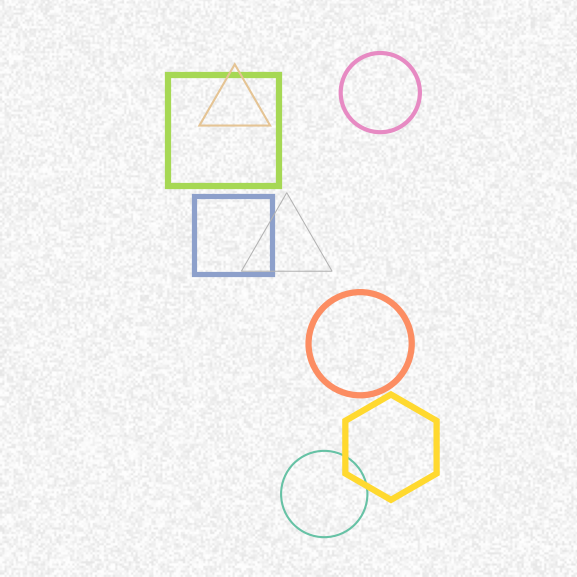[{"shape": "circle", "thickness": 1, "radius": 0.37, "center": [0.561, 0.144]}, {"shape": "circle", "thickness": 3, "radius": 0.45, "center": [0.624, 0.404]}, {"shape": "square", "thickness": 2.5, "radius": 0.34, "center": [0.404, 0.592]}, {"shape": "circle", "thickness": 2, "radius": 0.34, "center": [0.659, 0.839]}, {"shape": "square", "thickness": 3, "radius": 0.48, "center": [0.386, 0.773]}, {"shape": "hexagon", "thickness": 3, "radius": 0.46, "center": [0.677, 0.225]}, {"shape": "triangle", "thickness": 1, "radius": 0.35, "center": [0.407, 0.817]}, {"shape": "triangle", "thickness": 0.5, "radius": 0.45, "center": [0.497, 0.575]}]